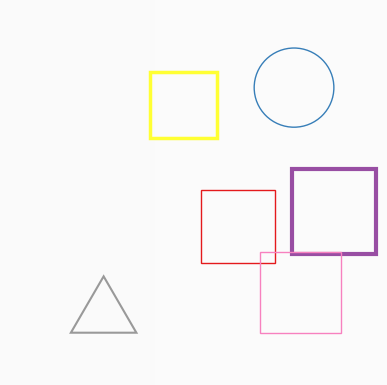[{"shape": "square", "thickness": 1, "radius": 0.48, "center": [0.615, 0.413]}, {"shape": "circle", "thickness": 1, "radius": 0.51, "center": [0.759, 0.772]}, {"shape": "square", "thickness": 3, "radius": 0.55, "center": [0.862, 0.451]}, {"shape": "square", "thickness": 2.5, "radius": 0.43, "center": [0.474, 0.728]}, {"shape": "square", "thickness": 1, "radius": 0.53, "center": [0.776, 0.24]}, {"shape": "triangle", "thickness": 1.5, "radius": 0.49, "center": [0.267, 0.185]}]